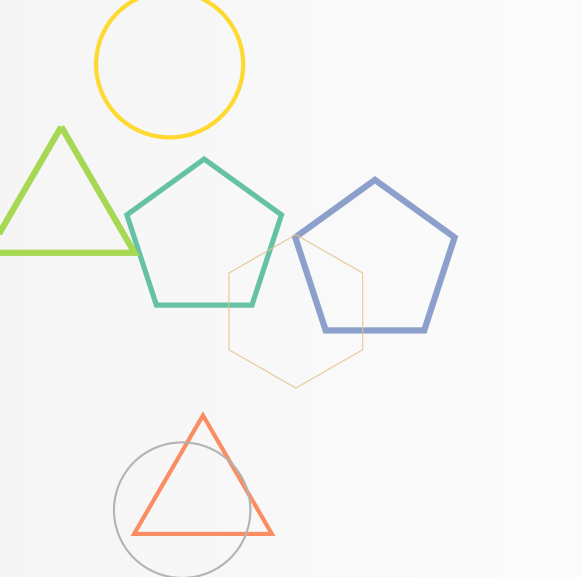[{"shape": "pentagon", "thickness": 2.5, "radius": 0.7, "center": [0.351, 0.584]}, {"shape": "triangle", "thickness": 2, "radius": 0.68, "center": [0.349, 0.143]}, {"shape": "pentagon", "thickness": 3, "radius": 0.72, "center": [0.645, 0.544]}, {"shape": "triangle", "thickness": 3, "radius": 0.73, "center": [0.105, 0.634]}, {"shape": "circle", "thickness": 2, "radius": 0.63, "center": [0.292, 0.888]}, {"shape": "hexagon", "thickness": 0.5, "radius": 0.66, "center": [0.509, 0.46]}, {"shape": "circle", "thickness": 1, "radius": 0.59, "center": [0.313, 0.116]}]